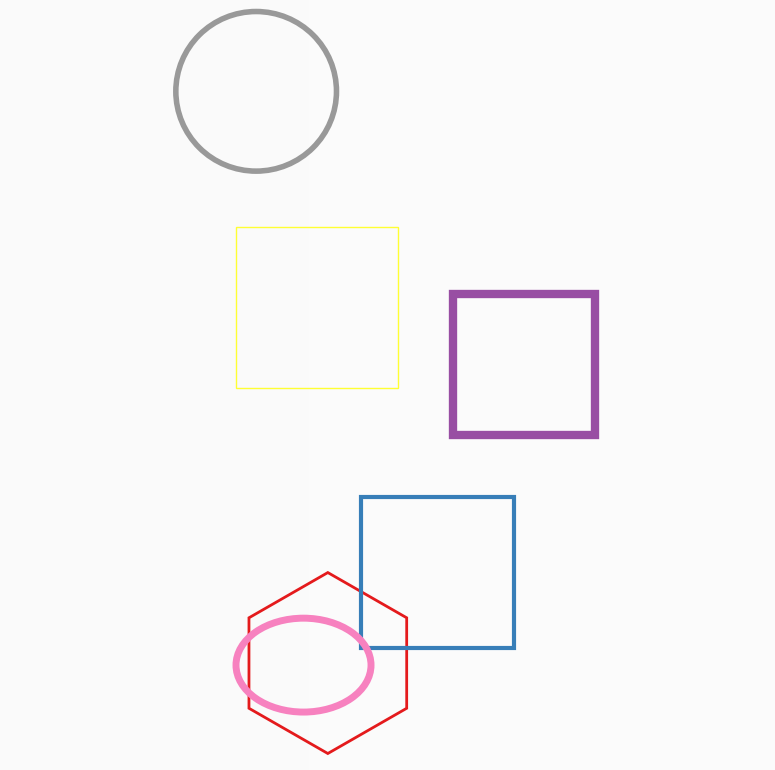[{"shape": "hexagon", "thickness": 1, "radius": 0.59, "center": [0.423, 0.139]}, {"shape": "square", "thickness": 1.5, "radius": 0.49, "center": [0.565, 0.256]}, {"shape": "square", "thickness": 3, "radius": 0.46, "center": [0.676, 0.527]}, {"shape": "square", "thickness": 0.5, "radius": 0.52, "center": [0.409, 0.6]}, {"shape": "oval", "thickness": 2.5, "radius": 0.44, "center": [0.392, 0.136]}, {"shape": "circle", "thickness": 2, "radius": 0.52, "center": [0.331, 0.881]}]